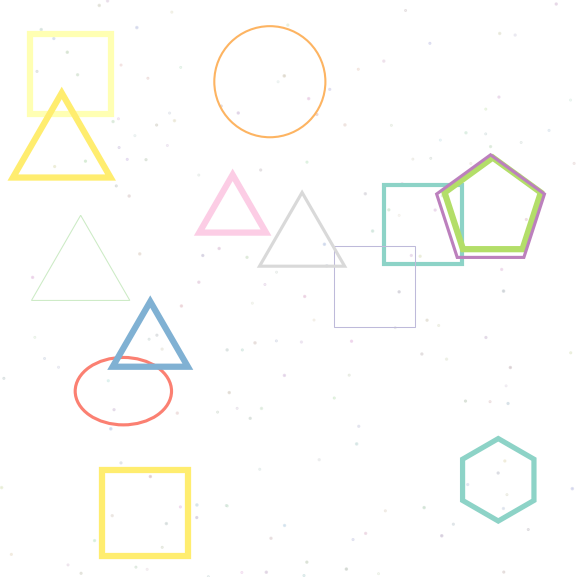[{"shape": "square", "thickness": 2, "radius": 0.34, "center": [0.733, 0.61]}, {"shape": "hexagon", "thickness": 2.5, "radius": 0.36, "center": [0.863, 0.168]}, {"shape": "square", "thickness": 3, "radius": 0.35, "center": [0.122, 0.871]}, {"shape": "square", "thickness": 0.5, "radius": 0.35, "center": [0.648, 0.503]}, {"shape": "oval", "thickness": 1.5, "radius": 0.42, "center": [0.214, 0.322]}, {"shape": "triangle", "thickness": 3, "radius": 0.38, "center": [0.26, 0.402]}, {"shape": "circle", "thickness": 1, "radius": 0.48, "center": [0.467, 0.858]}, {"shape": "pentagon", "thickness": 3, "radius": 0.44, "center": [0.853, 0.639]}, {"shape": "triangle", "thickness": 3, "radius": 0.33, "center": [0.403, 0.63]}, {"shape": "triangle", "thickness": 1.5, "radius": 0.43, "center": [0.523, 0.581]}, {"shape": "pentagon", "thickness": 1.5, "radius": 0.49, "center": [0.849, 0.633]}, {"shape": "triangle", "thickness": 0.5, "radius": 0.49, "center": [0.14, 0.528]}, {"shape": "triangle", "thickness": 3, "radius": 0.49, "center": [0.107, 0.741]}, {"shape": "square", "thickness": 3, "radius": 0.37, "center": [0.25, 0.11]}]